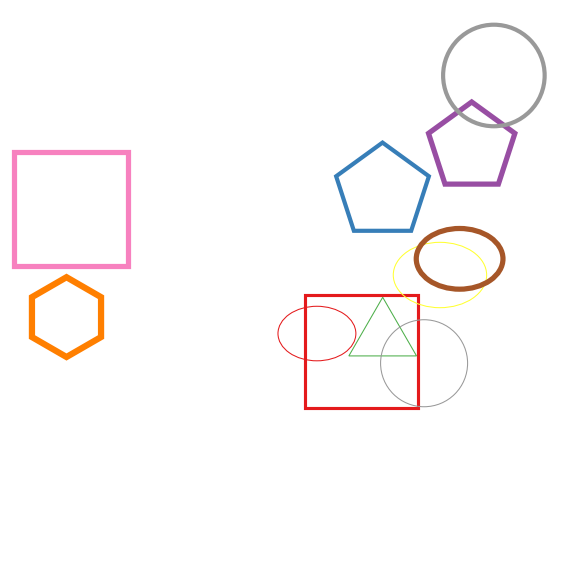[{"shape": "oval", "thickness": 0.5, "radius": 0.34, "center": [0.549, 0.422]}, {"shape": "square", "thickness": 1.5, "radius": 0.49, "center": [0.626, 0.391]}, {"shape": "pentagon", "thickness": 2, "radius": 0.42, "center": [0.662, 0.668]}, {"shape": "triangle", "thickness": 0.5, "radius": 0.34, "center": [0.663, 0.417]}, {"shape": "pentagon", "thickness": 2.5, "radius": 0.39, "center": [0.817, 0.744]}, {"shape": "hexagon", "thickness": 3, "radius": 0.35, "center": [0.115, 0.45]}, {"shape": "oval", "thickness": 0.5, "radius": 0.4, "center": [0.762, 0.523]}, {"shape": "oval", "thickness": 2.5, "radius": 0.38, "center": [0.796, 0.551]}, {"shape": "square", "thickness": 2.5, "radius": 0.5, "center": [0.123, 0.637]}, {"shape": "circle", "thickness": 2, "radius": 0.44, "center": [0.855, 0.868]}, {"shape": "circle", "thickness": 0.5, "radius": 0.38, "center": [0.734, 0.37]}]